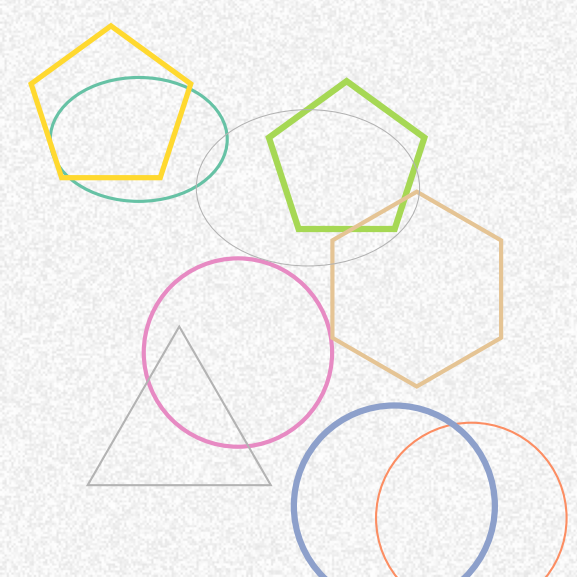[{"shape": "oval", "thickness": 1.5, "radius": 0.77, "center": [0.24, 0.758]}, {"shape": "circle", "thickness": 1, "radius": 0.82, "center": [0.816, 0.102]}, {"shape": "circle", "thickness": 3, "radius": 0.87, "center": [0.683, 0.123]}, {"shape": "circle", "thickness": 2, "radius": 0.82, "center": [0.412, 0.389]}, {"shape": "pentagon", "thickness": 3, "radius": 0.71, "center": [0.6, 0.717]}, {"shape": "pentagon", "thickness": 2.5, "radius": 0.73, "center": [0.192, 0.809]}, {"shape": "hexagon", "thickness": 2, "radius": 0.84, "center": [0.722, 0.499]}, {"shape": "triangle", "thickness": 1, "radius": 0.92, "center": [0.31, 0.251]}, {"shape": "oval", "thickness": 0.5, "radius": 0.97, "center": [0.533, 0.674]}]